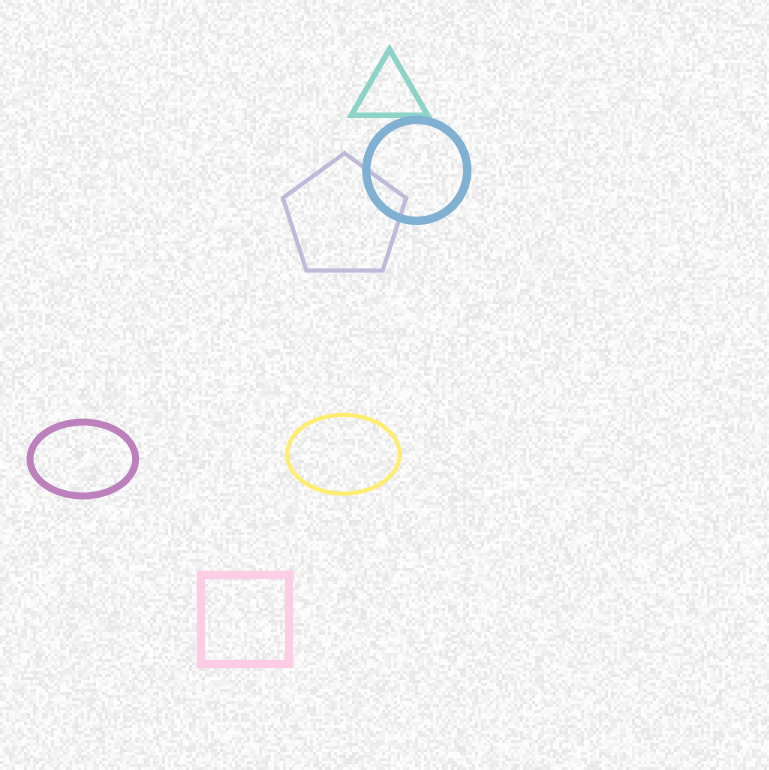[{"shape": "triangle", "thickness": 2, "radius": 0.29, "center": [0.506, 0.879]}, {"shape": "pentagon", "thickness": 1.5, "radius": 0.42, "center": [0.447, 0.717]}, {"shape": "circle", "thickness": 3, "radius": 0.33, "center": [0.541, 0.779]}, {"shape": "square", "thickness": 3, "radius": 0.29, "center": [0.318, 0.195]}, {"shape": "oval", "thickness": 2.5, "radius": 0.34, "center": [0.108, 0.404]}, {"shape": "oval", "thickness": 1.5, "radius": 0.36, "center": [0.446, 0.41]}]